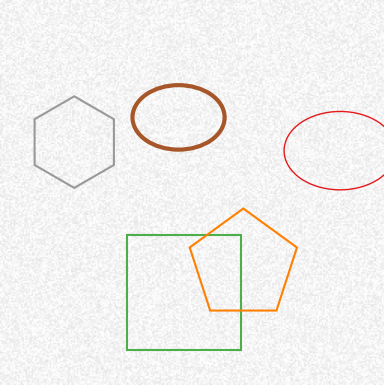[{"shape": "oval", "thickness": 1, "radius": 0.73, "center": [0.883, 0.609]}, {"shape": "square", "thickness": 1.5, "radius": 0.74, "center": [0.478, 0.24]}, {"shape": "pentagon", "thickness": 1.5, "radius": 0.73, "center": [0.632, 0.312]}, {"shape": "oval", "thickness": 3, "radius": 0.6, "center": [0.464, 0.695]}, {"shape": "hexagon", "thickness": 1.5, "radius": 0.59, "center": [0.193, 0.631]}]